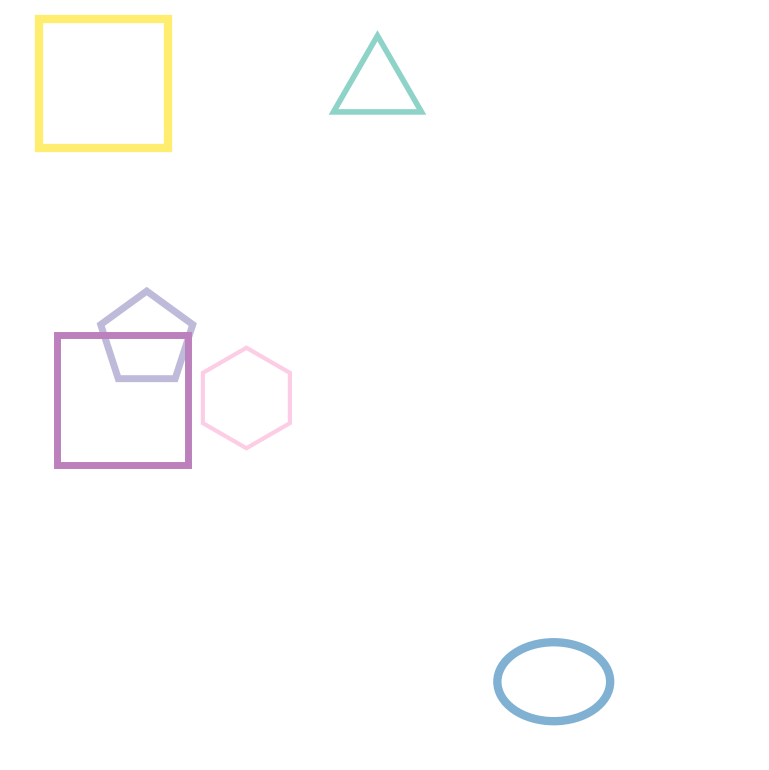[{"shape": "triangle", "thickness": 2, "radius": 0.33, "center": [0.49, 0.888]}, {"shape": "pentagon", "thickness": 2.5, "radius": 0.31, "center": [0.191, 0.559]}, {"shape": "oval", "thickness": 3, "radius": 0.37, "center": [0.719, 0.115]}, {"shape": "hexagon", "thickness": 1.5, "radius": 0.33, "center": [0.32, 0.483]}, {"shape": "square", "thickness": 2.5, "radius": 0.42, "center": [0.159, 0.481]}, {"shape": "square", "thickness": 3, "radius": 0.42, "center": [0.135, 0.891]}]